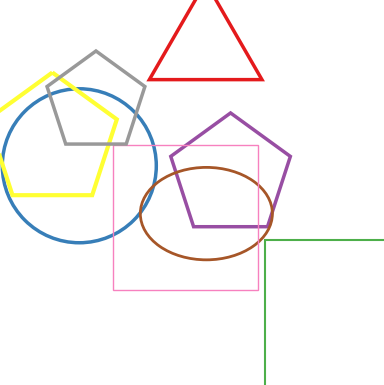[{"shape": "triangle", "thickness": 2.5, "radius": 0.84, "center": [0.534, 0.878]}, {"shape": "circle", "thickness": 2.5, "radius": 1.0, "center": [0.206, 0.569]}, {"shape": "square", "thickness": 1.5, "radius": 0.99, "center": [0.887, 0.177]}, {"shape": "pentagon", "thickness": 2.5, "radius": 0.82, "center": [0.599, 0.543]}, {"shape": "pentagon", "thickness": 3, "radius": 0.88, "center": [0.136, 0.636]}, {"shape": "oval", "thickness": 2, "radius": 0.86, "center": [0.536, 0.445]}, {"shape": "square", "thickness": 1, "radius": 0.94, "center": [0.482, 0.436]}, {"shape": "pentagon", "thickness": 2.5, "radius": 0.67, "center": [0.249, 0.734]}]